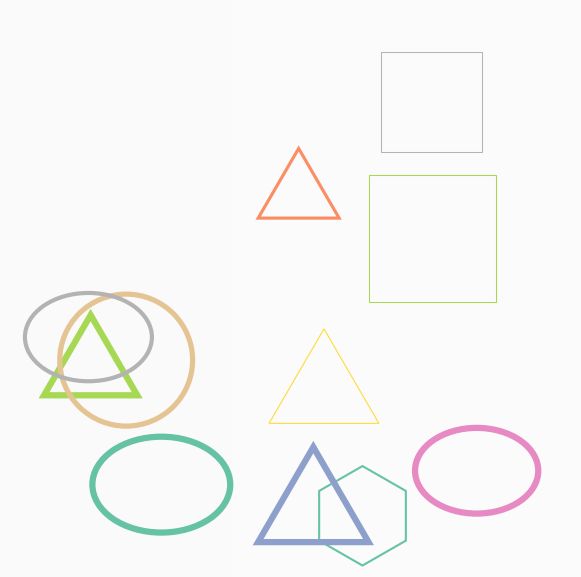[{"shape": "hexagon", "thickness": 1, "radius": 0.43, "center": [0.624, 0.106]}, {"shape": "oval", "thickness": 3, "radius": 0.59, "center": [0.278, 0.16]}, {"shape": "triangle", "thickness": 1.5, "radius": 0.4, "center": [0.514, 0.662]}, {"shape": "triangle", "thickness": 3, "radius": 0.55, "center": [0.539, 0.115]}, {"shape": "oval", "thickness": 3, "radius": 0.53, "center": [0.82, 0.184]}, {"shape": "triangle", "thickness": 3, "radius": 0.46, "center": [0.156, 0.361]}, {"shape": "square", "thickness": 0.5, "radius": 0.55, "center": [0.744, 0.586]}, {"shape": "triangle", "thickness": 0.5, "radius": 0.55, "center": [0.557, 0.321]}, {"shape": "circle", "thickness": 2.5, "radius": 0.57, "center": [0.217, 0.376]}, {"shape": "square", "thickness": 0.5, "radius": 0.43, "center": [0.742, 0.822]}, {"shape": "oval", "thickness": 2, "radius": 0.55, "center": [0.152, 0.415]}]